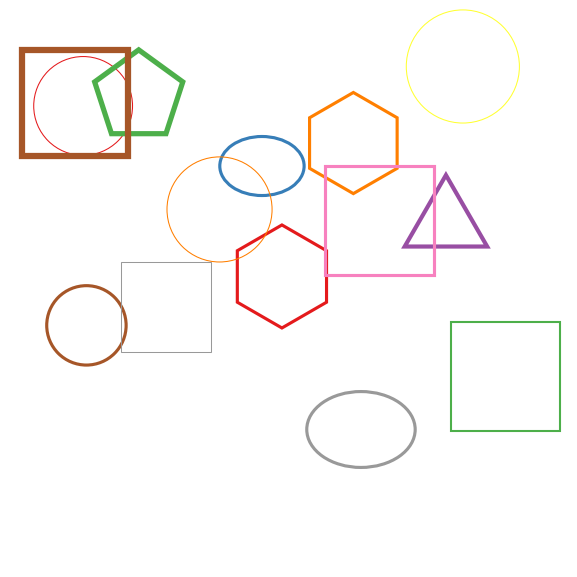[{"shape": "hexagon", "thickness": 1.5, "radius": 0.45, "center": [0.488, 0.52]}, {"shape": "circle", "thickness": 0.5, "radius": 0.43, "center": [0.144, 0.816]}, {"shape": "oval", "thickness": 1.5, "radius": 0.37, "center": [0.454, 0.712]}, {"shape": "square", "thickness": 1, "radius": 0.47, "center": [0.875, 0.347]}, {"shape": "pentagon", "thickness": 2.5, "radius": 0.4, "center": [0.24, 0.833]}, {"shape": "triangle", "thickness": 2, "radius": 0.41, "center": [0.772, 0.613]}, {"shape": "hexagon", "thickness": 1.5, "radius": 0.44, "center": [0.612, 0.751]}, {"shape": "circle", "thickness": 0.5, "radius": 0.45, "center": [0.38, 0.636]}, {"shape": "circle", "thickness": 0.5, "radius": 0.49, "center": [0.801, 0.884]}, {"shape": "square", "thickness": 3, "radius": 0.46, "center": [0.13, 0.821]}, {"shape": "circle", "thickness": 1.5, "radius": 0.34, "center": [0.15, 0.436]}, {"shape": "square", "thickness": 1.5, "radius": 0.47, "center": [0.657, 0.618]}, {"shape": "oval", "thickness": 1.5, "radius": 0.47, "center": [0.625, 0.255]}, {"shape": "square", "thickness": 0.5, "radius": 0.39, "center": [0.287, 0.468]}]